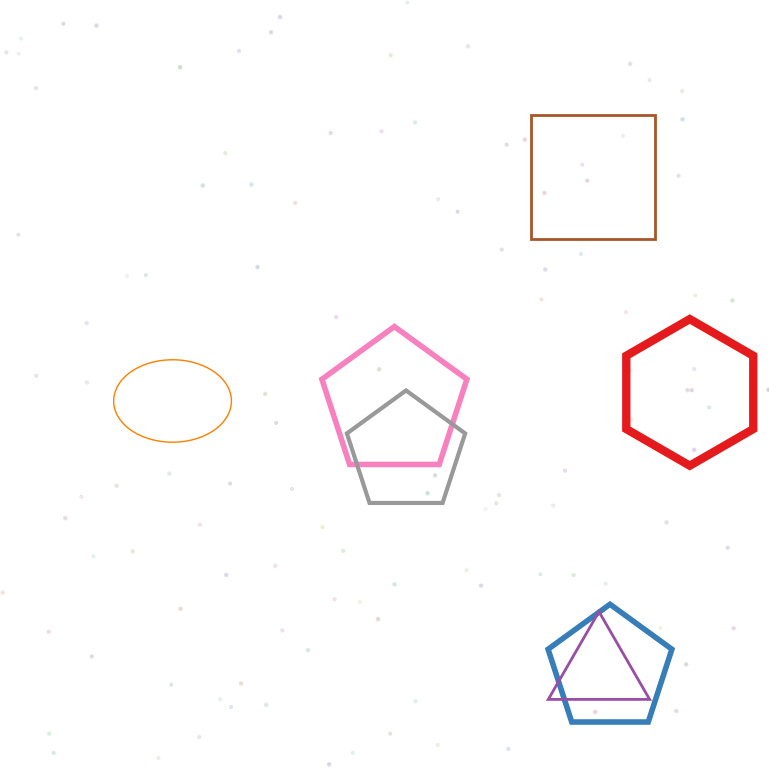[{"shape": "hexagon", "thickness": 3, "radius": 0.48, "center": [0.896, 0.49]}, {"shape": "pentagon", "thickness": 2, "radius": 0.42, "center": [0.792, 0.131]}, {"shape": "triangle", "thickness": 1, "radius": 0.38, "center": [0.778, 0.13]}, {"shape": "oval", "thickness": 0.5, "radius": 0.38, "center": [0.224, 0.479]}, {"shape": "square", "thickness": 1, "radius": 0.4, "center": [0.771, 0.77]}, {"shape": "pentagon", "thickness": 2, "radius": 0.49, "center": [0.512, 0.477]}, {"shape": "pentagon", "thickness": 1.5, "radius": 0.4, "center": [0.527, 0.412]}]